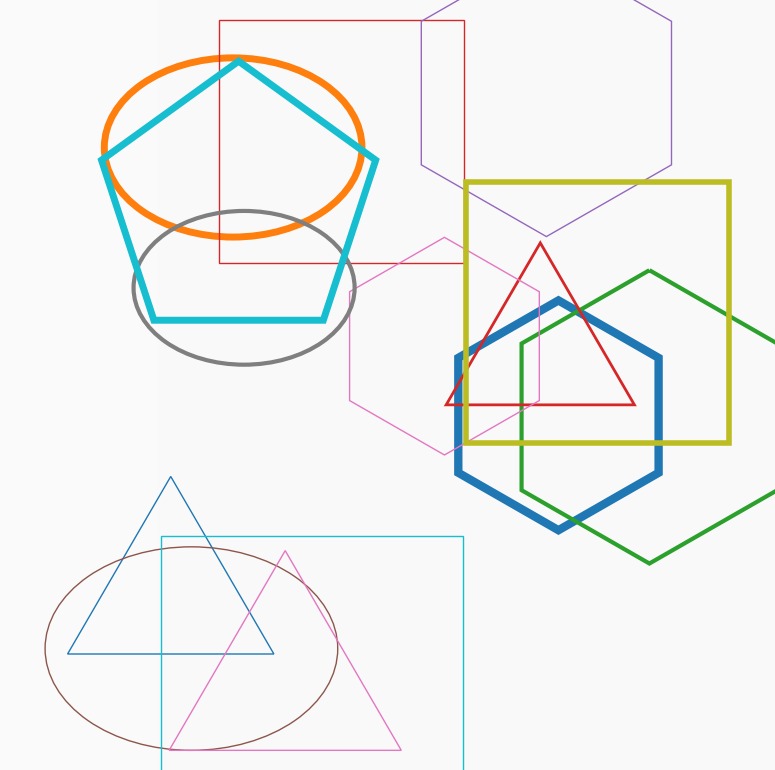[{"shape": "hexagon", "thickness": 3, "radius": 0.75, "center": [0.721, 0.461]}, {"shape": "triangle", "thickness": 0.5, "radius": 0.77, "center": [0.22, 0.228]}, {"shape": "oval", "thickness": 2.5, "radius": 0.83, "center": [0.301, 0.808]}, {"shape": "hexagon", "thickness": 1.5, "radius": 0.95, "center": [0.838, 0.459]}, {"shape": "triangle", "thickness": 1, "radius": 0.7, "center": [0.697, 0.544]}, {"shape": "square", "thickness": 0.5, "radius": 0.79, "center": [0.44, 0.816]}, {"shape": "hexagon", "thickness": 0.5, "radius": 0.93, "center": [0.705, 0.879]}, {"shape": "oval", "thickness": 0.5, "radius": 0.94, "center": [0.247, 0.158]}, {"shape": "hexagon", "thickness": 0.5, "radius": 0.71, "center": [0.573, 0.55]}, {"shape": "triangle", "thickness": 0.5, "radius": 0.86, "center": [0.368, 0.112]}, {"shape": "oval", "thickness": 1.5, "radius": 0.71, "center": [0.315, 0.626]}, {"shape": "square", "thickness": 2, "radius": 0.85, "center": [0.771, 0.594]}, {"shape": "pentagon", "thickness": 2.5, "radius": 0.93, "center": [0.308, 0.735]}, {"shape": "square", "thickness": 0.5, "radius": 0.98, "center": [0.402, 0.109]}]